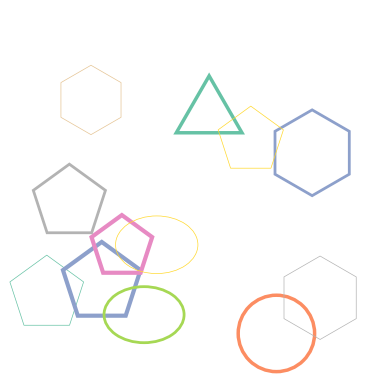[{"shape": "pentagon", "thickness": 0.5, "radius": 0.5, "center": [0.121, 0.237]}, {"shape": "triangle", "thickness": 2.5, "radius": 0.49, "center": [0.543, 0.704]}, {"shape": "circle", "thickness": 2.5, "radius": 0.5, "center": [0.718, 0.134]}, {"shape": "pentagon", "thickness": 3, "radius": 0.53, "center": [0.264, 0.266]}, {"shape": "hexagon", "thickness": 2, "radius": 0.56, "center": [0.811, 0.603]}, {"shape": "pentagon", "thickness": 3, "radius": 0.41, "center": [0.317, 0.359]}, {"shape": "oval", "thickness": 2, "radius": 0.52, "center": [0.374, 0.183]}, {"shape": "pentagon", "thickness": 0.5, "radius": 0.45, "center": [0.651, 0.635]}, {"shape": "oval", "thickness": 0.5, "radius": 0.53, "center": [0.407, 0.364]}, {"shape": "hexagon", "thickness": 0.5, "radius": 0.45, "center": [0.236, 0.74]}, {"shape": "hexagon", "thickness": 0.5, "radius": 0.54, "center": [0.831, 0.227]}, {"shape": "pentagon", "thickness": 2, "radius": 0.49, "center": [0.18, 0.475]}]